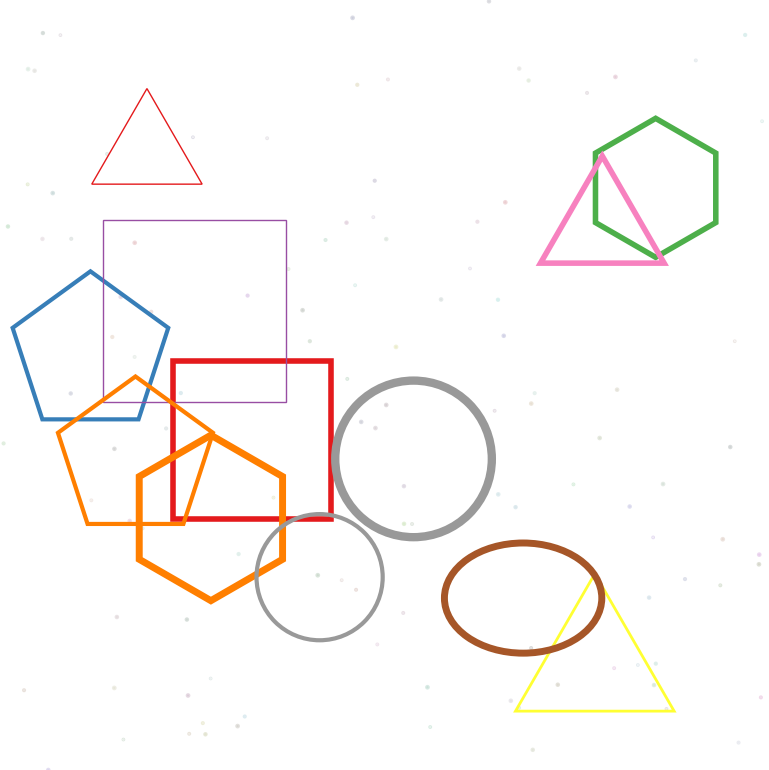[{"shape": "triangle", "thickness": 0.5, "radius": 0.41, "center": [0.191, 0.802]}, {"shape": "square", "thickness": 2, "radius": 0.51, "center": [0.327, 0.428]}, {"shape": "pentagon", "thickness": 1.5, "radius": 0.53, "center": [0.117, 0.541]}, {"shape": "hexagon", "thickness": 2, "radius": 0.45, "center": [0.851, 0.756]}, {"shape": "square", "thickness": 0.5, "radius": 0.59, "center": [0.253, 0.596]}, {"shape": "pentagon", "thickness": 1.5, "radius": 0.53, "center": [0.176, 0.405]}, {"shape": "hexagon", "thickness": 2.5, "radius": 0.54, "center": [0.274, 0.327]}, {"shape": "triangle", "thickness": 1, "radius": 0.59, "center": [0.772, 0.136]}, {"shape": "oval", "thickness": 2.5, "radius": 0.51, "center": [0.679, 0.223]}, {"shape": "triangle", "thickness": 2, "radius": 0.46, "center": [0.782, 0.705]}, {"shape": "circle", "thickness": 3, "radius": 0.51, "center": [0.537, 0.404]}, {"shape": "circle", "thickness": 1.5, "radius": 0.41, "center": [0.415, 0.25]}]